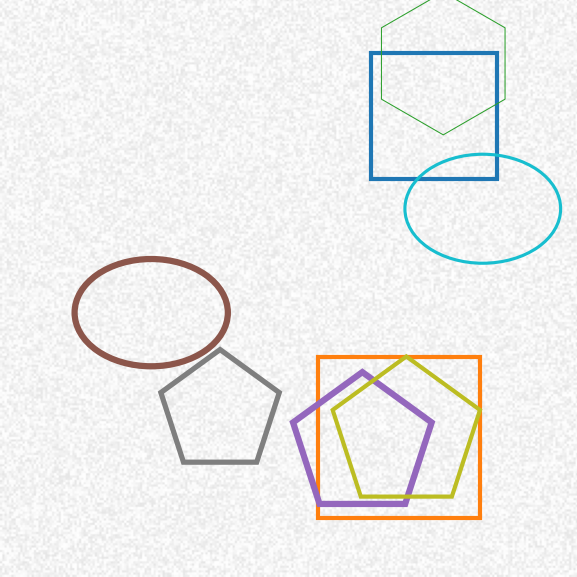[{"shape": "square", "thickness": 2, "radius": 0.55, "center": [0.752, 0.798]}, {"shape": "square", "thickness": 2, "radius": 0.7, "center": [0.691, 0.241]}, {"shape": "hexagon", "thickness": 0.5, "radius": 0.62, "center": [0.768, 0.889]}, {"shape": "pentagon", "thickness": 3, "radius": 0.63, "center": [0.627, 0.229]}, {"shape": "oval", "thickness": 3, "radius": 0.66, "center": [0.262, 0.458]}, {"shape": "pentagon", "thickness": 2.5, "radius": 0.54, "center": [0.381, 0.286]}, {"shape": "pentagon", "thickness": 2, "radius": 0.67, "center": [0.704, 0.248]}, {"shape": "oval", "thickness": 1.5, "radius": 0.67, "center": [0.836, 0.638]}]